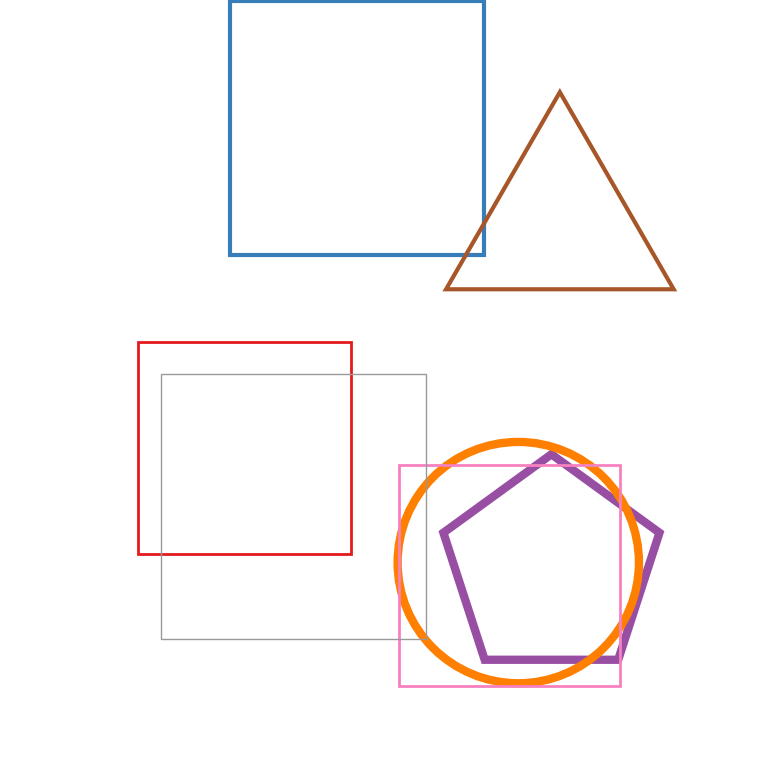[{"shape": "square", "thickness": 1, "radius": 0.69, "center": [0.317, 0.418]}, {"shape": "square", "thickness": 1.5, "radius": 0.83, "center": [0.463, 0.834]}, {"shape": "pentagon", "thickness": 3, "radius": 0.74, "center": [0.716, 0.263]}, {"shape": "circle", "thickness": 3, "radius": 0.78, "center": [0.673, 0.269]}, {"shape": "triangle", "thickness": 1.5, "radius": 0.85, "center": [0.727, 0.71]}, {"shape": "square", "thickness": 1, "radius": 0.72, "center": [0.662, 0.252]}, {"shape": "square", "thickness": 0.5, "radius": 0.86, "center": [0.381, 0.342]}]